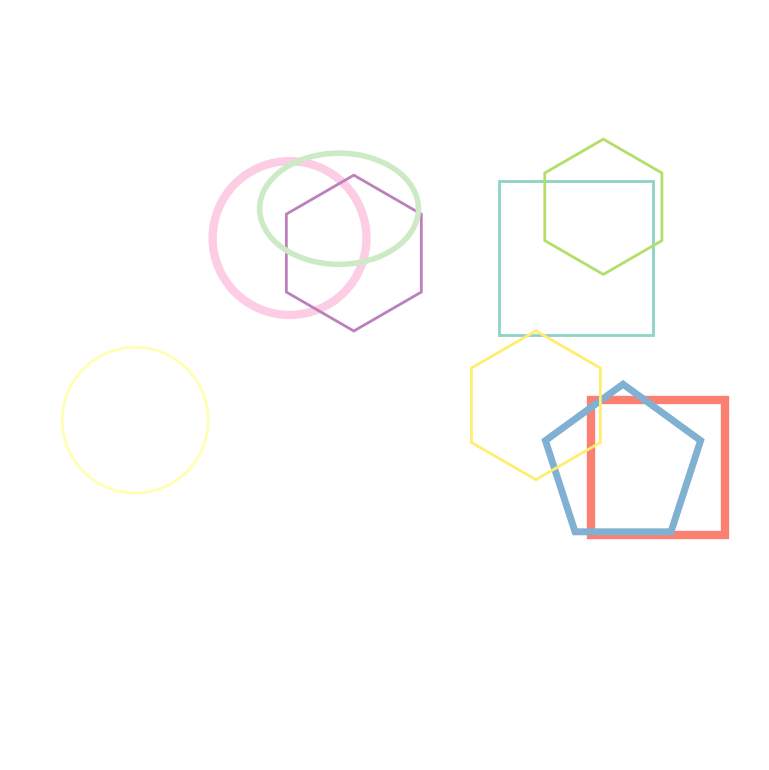[{"shape": "square", "thickness": 1, "radius": 0.5, "center": [0.748, 0.665]}, {"shape": "circle", "thickness": 1, "radius": 0.47, "center": [0.176, 0.454]}, {"shape": "square", "thickness": 3, "radius": 0.44, "center": [0.854, 0.393]}, {"shape": "pentagon", "thickness": 2.5, "radius": 0.53, "center": [0.809, 0.395]}, {"shape": "hexagon", "thickness": 1, "radius": 0.44, "center": [0.784, 0.731]}, {"shape": "circle", "thickness": 3, "radius": 0.5, "center": [0.376, 0.691]}, {"shape": "hexagon", "thickness": 1, "radius": 0.51, "center": [0.46, 0.671]}, {"shape": "oval", "thickness": 2, "radius": 0.52, "center": [0.44, 0.729]}, {"shape": "hexagon", "thickness": 1, "radius": 0.48, "center": [0.696, 0.474]}]